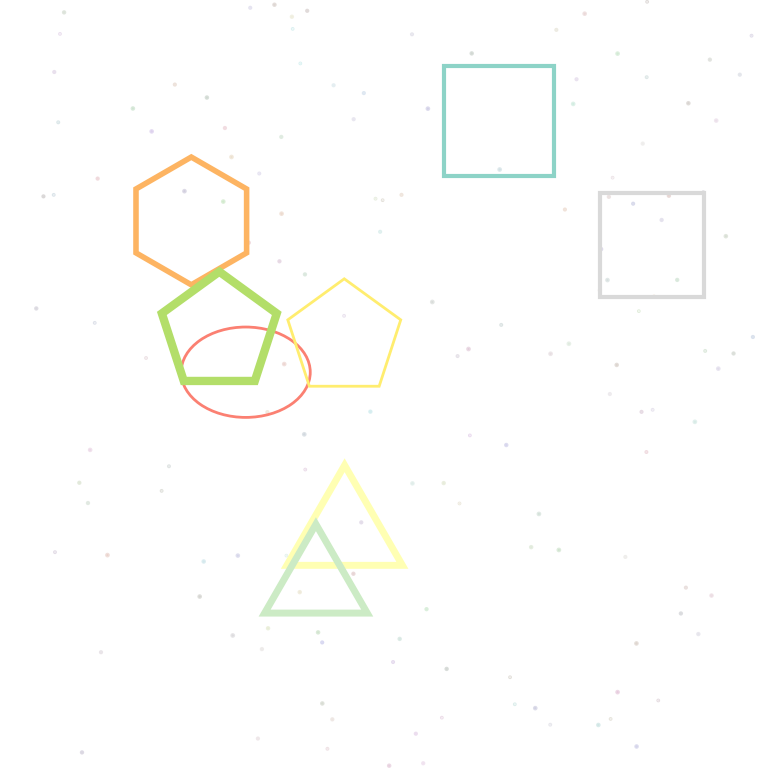[{"shape": "square", "thickness": 1.5, "radius": 0.36, "center": [0.648, 0.843]}, {"shape": "triangle", "thickness": 2.5, "radius": 0.43, "center": [0.448, 0.309]}, {"shape": "oval", "thickness": 1, "radius": 0.42, "center": [0.319, 0.517]}, {"shape": "hexagon", "thickness": 2, "radius": 0.41, "center": [0.248, 0.713]}, {"shape": "pentagon", "thickness": 3, "radius": 0.39, "center": [0.285, 0.569]}, {"shape": "square", "thickness": 1.5, "radius": 0.34, "center": [0.847, 0.682]}, {"shape": "triangle", "thickness": 2.5, "radius": 0.38, "center": [0.41, 0.242]}, {"shape": "pentagon", "thickness": 1, "radius": 0.39, "center": [0.447, 0.561]}]